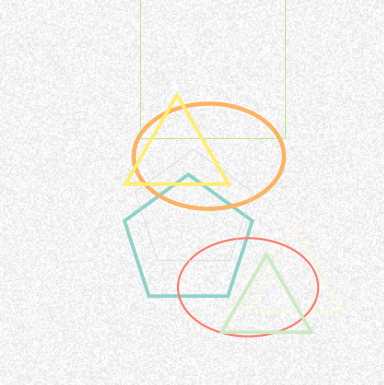[{"shape": "pentagon", "thickness": 2.5, "radius": 0.87, "center": [0.489, 0.372]}, {"shape": "triangle", "thickness": 0.5, "radius": 0.72, "center": [0.766, 0.266]}, {"shape": "oval", "thickness": 1.5, "radius": 0.91, "center": [0.644, 0.254]}, {"shape": "oval", "thickness": 3, "radius": 0.98, "center": [0.542, 0.594]}, {"shape": "square", "thickness": 0.5, "radius": 0.95, "center": [0.552, 0.832]}, {"shape": "pentagon", "thickness": 0.5, "radius": 0.8, "center": [0.503, 0.452]}, {"shape": "triangle", "thickness": 2.5, "radius": 0.67, "center": [0.692, 0.205]}, {"shape": "triangle", "thickness": 2.5, "radius": 0.77, "center": [0.46, 0.599]}]